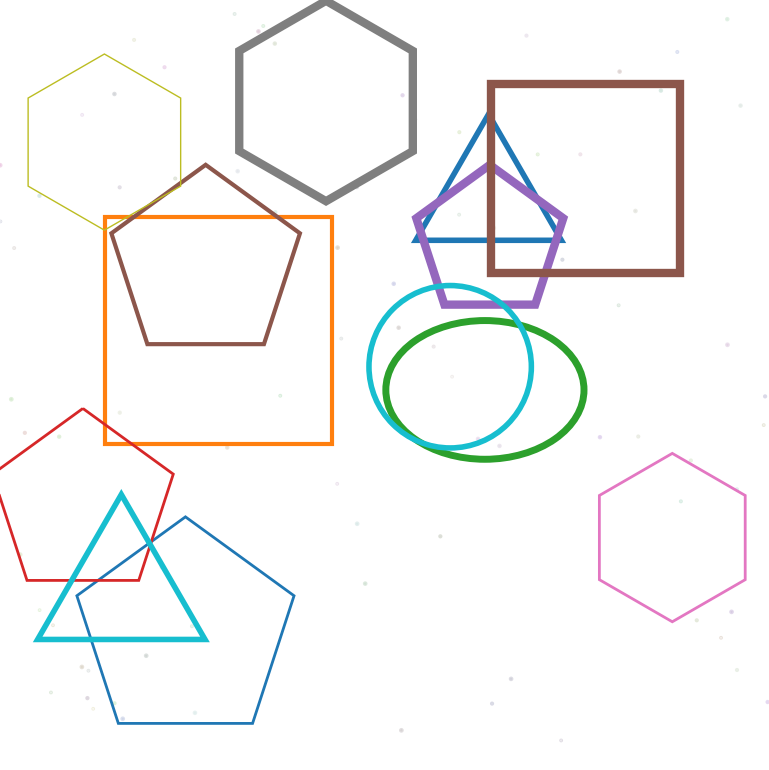[{"shape": "triangle", "thickness": 2, "radius": 0.55, "center": [0.635, 0.743]}, {"shape": "pentagon", "thickness": 1, "radius": 0.74, "center": [0.241, 0.18]}, {"shape": "square", "thickness": 1.5, "radius": 0.74, "center": [0.284, 0.571]}, {"shape": "oval", "thickness": 2.5, "radius": 0.64, "center": [0.63, 0.494]}, {"shape": "pentagon", "thickness": 1, "radius": 0.62, "center": [0.108, 0.346]}, {"shape": "pentagon", "thickness": 3, "radius": 0.5, "center": [0.636, 0.686]}, {"shape": "square", "thickness": 3, "radius": 0.61, "center": [0.76, 0.769]}, {"shape": "pentagon", "thickness": 1.5, "radius": 0.64, "center": [0.267, 0.657]}, {"shape": "hexagon", "thickness": 1, "radius": 0.55, "center": [0.873, 0.302]}, {"shape": "hexagon", "thickness": 3, "radius": 0.65, "center": [0.423, 0.869]}, {"shape": "hexagon", "thickness": 0.5, "radius": 0.57, "center": [0.136, 0.815]}, {"shape": "circle", "thickness": 2, "radius": 0.53, "center": [0.585, 0.524]}, {"shape": "triangle", "thickness": 2, "radius": 0.63, "center": [0.158, 0.232]}]